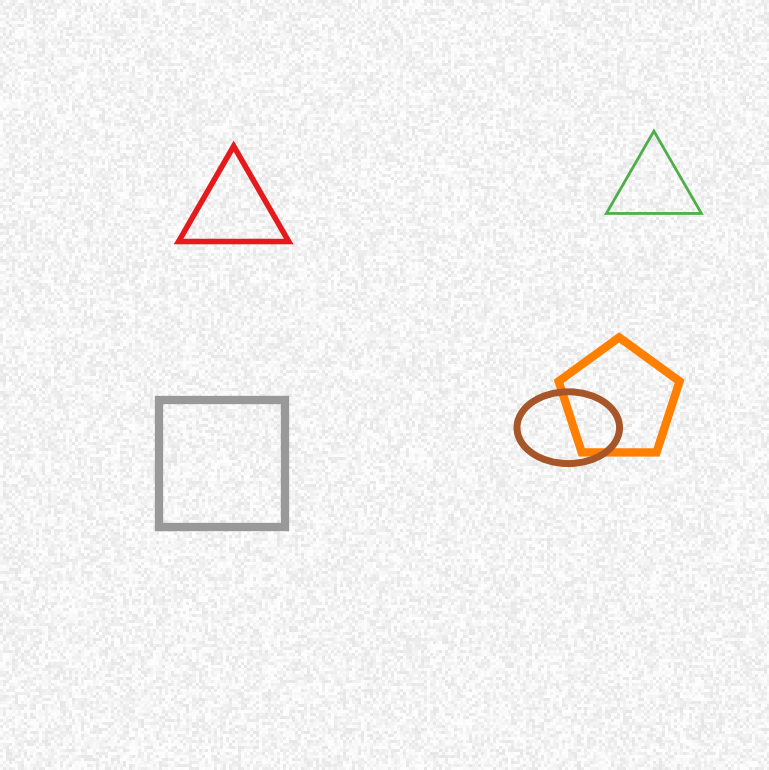[{"shape": "triangle", "thickness": 2, "radius": 0.41, "center": [0.303, 0.728]}, {"shape": "triangle", "thickness": 1, "radius": 0.36, "center": [0.849, 0.758]}, {"shape": "pentagon", "thickness": 3, "radius": 0.41, "center": [0.804, 0.479]}, {"shape": "oval", "thickness": 2.5, "radius": 0.33, "center": [0.738, 0.445]}, {"shape": "square", "thickness": 3, "radius": 0.41, "center": [0.288, 0.398]}]